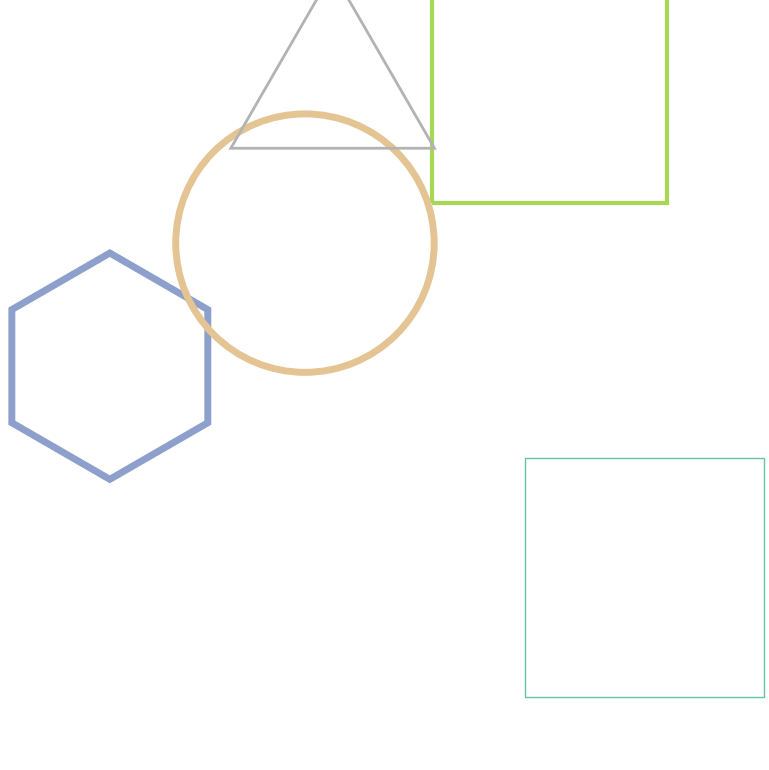[{"shape": "square", "thickness": 0.5, "radius": 0.78, "center": [0.837, 0.25]}, {"shape": "hexagon", "thickness": 2.5, "radius": 0.73, "center": [0.143, 0.524]}, {"shape": "square", "thickness": 1.5, "radius": 0.76, "center": [0.714, 0.888]}, {"shape": "circle", "thickness": 2.5, "radius": 0.84, "center": [0.396, 0.684]}, {"shape": "triangle", "thickness": 1, "radius": 0.76, "center": [0.432, 0.884]}]